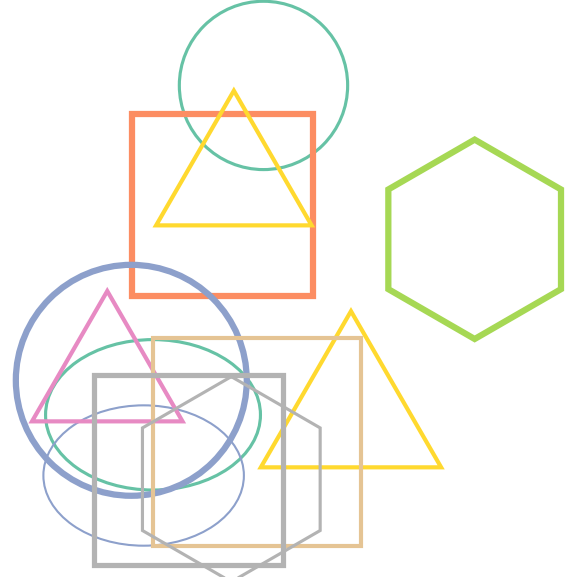[{"shape": "circle", "thickness": 1.5, "radius": 0.73, "center": [0.456, 0.851]}, {"shape": "oval", "thickness": 1.5, "radius": 0.93, "center": [0.265, 0.281]}, {"shape": "square", "thickness": 3, "radius": 0.78, "center": [0.385, 0.644]}, {"shape": "circle", "thickness": 3, "radius": 1.0, "center": [0.227, 0.341]}, {"shape": "oval", "thickness": 1, "radius": 0.87, "center": [0.249, 0.176]}, {"shape": "triangle", "thickness": 2, "radius": 0.75, "center": [0.186, 0.345]}, {"shape": "hexagon", "thickness": 3, "radius": 0.86, "center": [0.822, 0.585]}, {"shape": "triangle", "thickness": 2, "radius": 0.9, "center": [0.608, 0.28]}, {"shape": "triangle", "thickness": 2, "radius": 0.78, "center": [0.405, 0.687]}, {"shape": "square", "thickness": 2, "radius": 0.9, "center": [0.446, 0.234]}, {"shape": "square", "thickness": 2.5, "radius": 0.82, "center": [0.327, 0.185]}, {"shape": "hexagon", "thickness": 1.5, "radius": 0.89, "center": [0.401, 0.169]}]